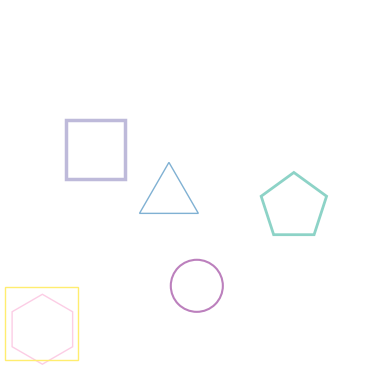[{"shape": "pentagon", "thickness": 2, "radius": 0.45, "center": [0.763, 0.463]}, {"shape": "square", "thickness": 2.5, "radius": 0.38, "center": [0.248, 0.611]}, {"shape": "triangle", "thickness": 1, "radius": 0.44, "center": [0.439, 0.49]}, {"shape": "hexagon", "thickness": 1, "radius": 0.45, "center": [0.11, 0.145]}, {"shape": "circle", "thickness": 1.5, "radius": 0.34, "center": [0.511, 0.258]}, {"shape": "square", "thickness": 1, "radius": 0.47, "center": [0.108, 0.161]}]